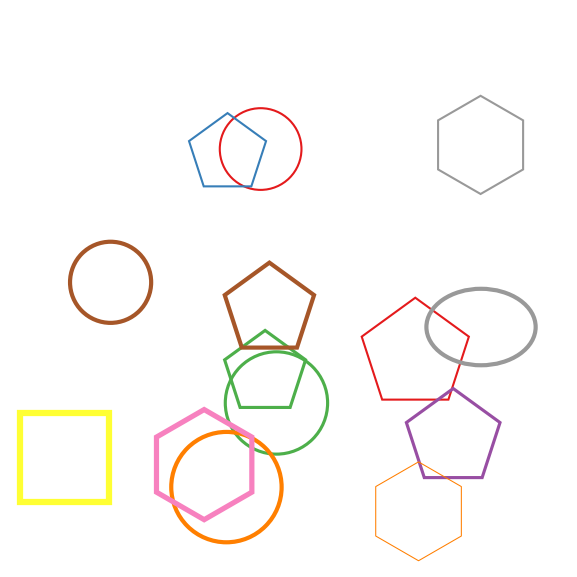[{"shape": "pentagon", "thickness": 1, "radius": 0.49, "center": [0.719, 0.386]}, {"shape": "circle", "thickness": 1, "radius": 0.35, "center": [0.451, 0.741]}, {"shape": "pentagon", "thickness": 1, "radius": 0.35, "center": [0.394, 0.733]}, {"shape": "pentagon", "thickness": 1.5, "radius": 0.37, "center": [0.459, 0.353]}, {"shape": "circle", "thickness": 1.5, "radius": 0.44, "center": [0.479, 0.301]}, {"shape": "pentagon", "thickness": 1.5, "radius": 0.43, "center": [0.785, 0.241]}, {"shape": "hexagon", "thickness": 0.5, "radius": 0.43, "center": [0.725, 0.114]}, {"shape": "circle", "thickness": 2, "radius": 0.48, "center": [0.392, 0.156]}, {"shape": "square", "thickness": 3, "radius": 0.38, "center": [0.112, 0.207]}, {"shape": "pentagon", "thickness": 2, "radius": 0.41, "center": [0.466, 0.463]}, {"shape": "circle", "thickness": 2, "radius": 0.35, "center": [0.192, 0.51]}, {"shape": "hexagon", "thickness": 2.5, "radius": 0.48, "center": [0.354, 0.195]}, {"shape": "hexagon", "thickness": 1, "radius": 0.43, "center": [0.832, 0.748]}, {"shape": "oval", "thickness": 2, "radius": 0.47, "center": [0.833, 0.433]}]